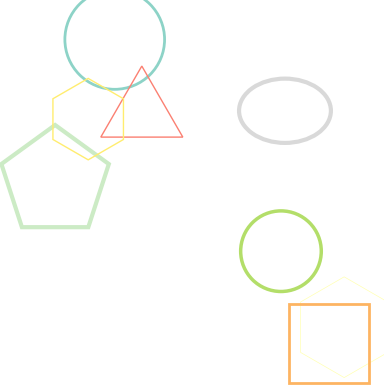[{"shape": "circle", "thickness": 2, "radius": 0.65, "center": [0.298, 0.897]}, {"shape": "hexagon", "thickness": 0.5, "radius": 0.65, "center": [0.894, 0.15]}, {"shape": "triangle", "thickness": 1, "radius": 0.61, "center": [0.368, 0.705]}, {"shape": "square", "thickness": 2, "radius": 0.52, "center": [0.855, 0.107]}, {"shape": "circle", "thickness": 2.5, "radius": 0.52, "center": [0.73, 0.348]}, {"shape": "oval", "thickness": 3, "radius": 0.6, "center": [0.74, 0.712]}, {"shape": "pentagon", "thickness": 3, "radius": 0.73, "center": [0.143, 0.529]}, {"shape": "hexagon", "thickness": 1, "radius": 0.53, "center": [0.229, 0.691]}]